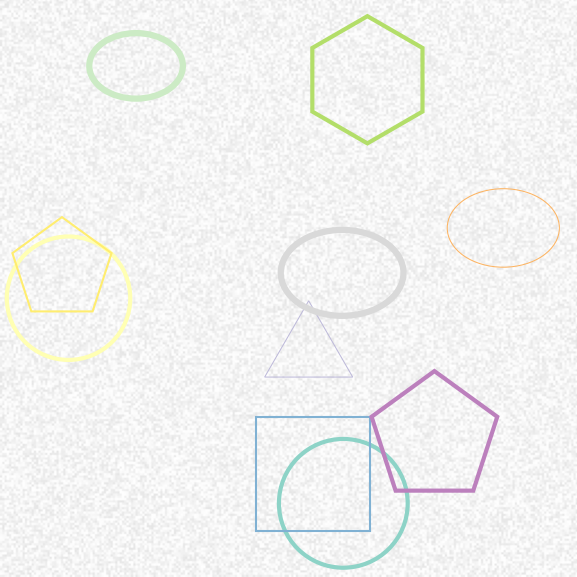[{"shape": "circle", "thickness": 2, "radius": 0.56, "center": [0.594, 0.128]}, {"shape": "circle", "thickness": 2, "radius": 0.53, "center": [0.119, 0.483]}, {"shape": "triangle", "thickness": 0.5, "radius": 0.44, "center": [0.535, 0.39]}, {"shape": "square", "thickness": 1, "radius": 0.49, "center": [0.542, 0.178]}, {"shape": "oval", "thickness": 0.5, "radius": 0.49, "center": [0.872, 0.604]}, {"shape": "hexagon", "thickness": 2, "radius": 0.55, "center": [0.636, 0.861]}, {"shape": "oval", "thickness": 3, "radius": 0.53, "center": [0.592, 0.527]}, {"shape": "pentagon", "thickness": 2, "radius": 0.57, "center": [0.752, 0.242]}, {"shape": "oval", "thickness": 3, "radius": 0.41, "center": [0.236, 0.885]}, {"shape": "pentagon", "thickness": 1, "radius": 0.45, "center": [0.107, 0.533]}]